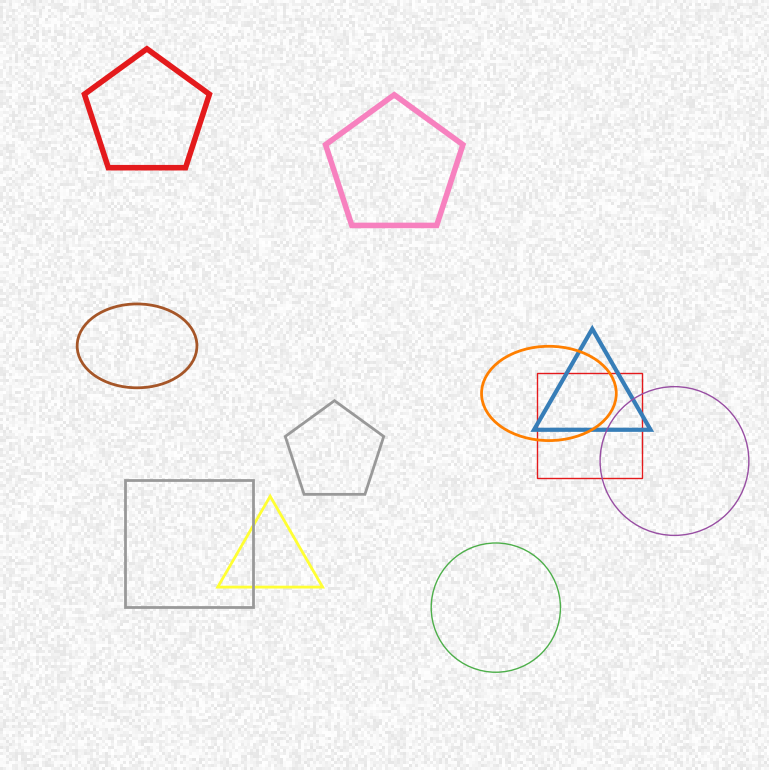[{"shape": "pentagon", "thickness": 2, "radius": 0.43, "center": [0.191, 0.851]}, {"shape": "square", "thickness": 0.5, "radius": 0.34, "center": [0.765, 0.448]}, {"shape": "triangle", "thickness": 1.5, "radius": 0.44, "center": [0.769, 0.486]}, {"shape": "circle", "thickness": 0.5, "radius": 0.42, "center": [0.644, 0.211]}, {"shape": "circle", "thickness": 0.5, "radius": 0.48, "center": [0.876, 0.401]}, {"shape": "oval", "thickness": 1, "radius": 0.44, "center": [0.713, 0.489]}, {"shape": "triangle", "thickness": 1, "radius": 0.39, "center": [0.351, 0.277]}, {"shape": "oval", "thickness": 1, "radius": 0.39, "center": [0.178, 0.551]}, {"shape": "pentagon", "thickness": 2, "radius": 0.47, "center": [0.512, 0.783]}, {"shape": "pentagon", "thickness": 1, "radius": 0.34, "center": [0.434, 0.412]}, {"shape": "square", "thickness": 1, "radius": 0.41, "center": [0.246, 0.294]}]